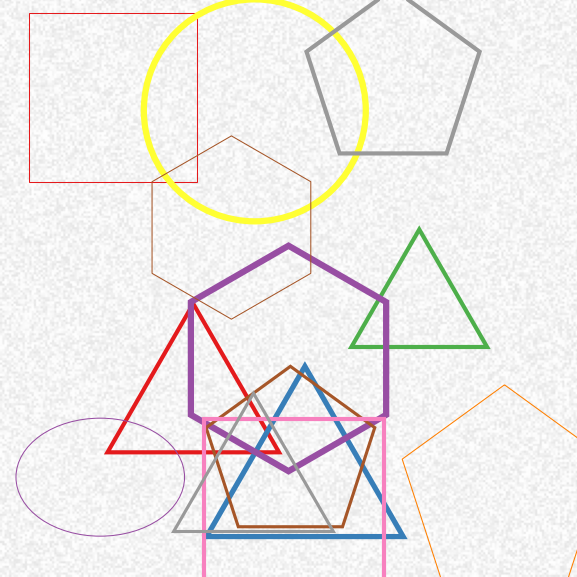[{"shape": "square", "thickness": 0.5, "radius": 0.73, "center": [0.196, 0.83]}, {"shape": "triangle", "thickness": 2, "radius": 0.86, "center": [0.335, 0.302]}, {"shape": "triangle", "thickness": 2.5, "radius": 0.98, "center": [0.528, 0.168]}, {"shape": "triangle", "thickness": 2, "radius": 0.68, "center": [0.726, 0.466]}, {"shape": "hexagon", "thickness": 3, "radius": 0.98, "center": [0.5, 0.378]}, {"shape": "oval", "thickness": 0.5, "radius": 0.73, "center": [0.174, 0.173]}, {"shape": "pentagon", "thickness": 0.5, "radius": 0.93, "center": [0.874, 0.147]}, {"shape": "circle", "thickness": 3, "radius": 0.96, "center": [0.441, 0.808]}, {"shape": "pentagon", "thickness": 1.5, "radius": 0.77, "center": [0.503, 0.211]}, {"shape": "hexagon", "thickness": 0.5, "radius": 0.79, "center": [0.401, 0.605]}, {"shape": "square", "thickness": 2, "radius": 0.78, "center": [0.509, 0.117]}, {"shape": "triangle", "thickness": 1.5, "radius": 0.8, "center": [0.439, 0.159]}, {"shape": "pentagon", "thickness": 2, "radius": 0.79, "center": [0.681, 0.861]}]